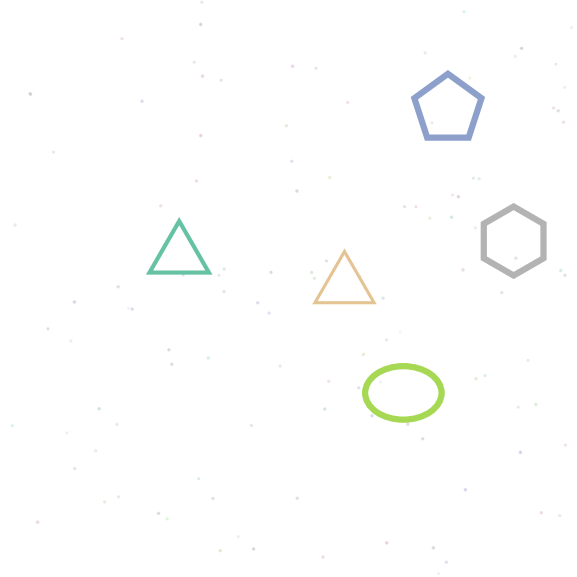[{"shape": "triangle", "thickness": 2, "radius": 0.3, "center": [0.31, 0.557]}, {"shape": "pentagon", "thickness": 3, "radius": 0.31, "center": [0.776, 0.81]}, {"shape": "oval", "thickness": 3, "radius": 0.33, "center": [0.698, 0.319]}, {"shape": "triangle", "thickness": 1.5, "radius": 0.3, "center": [0.597, 0.505]}, {"shape": "hexagon", "thickness": 3, "radius": 0.3, "center": [0.889, 0.582]}]